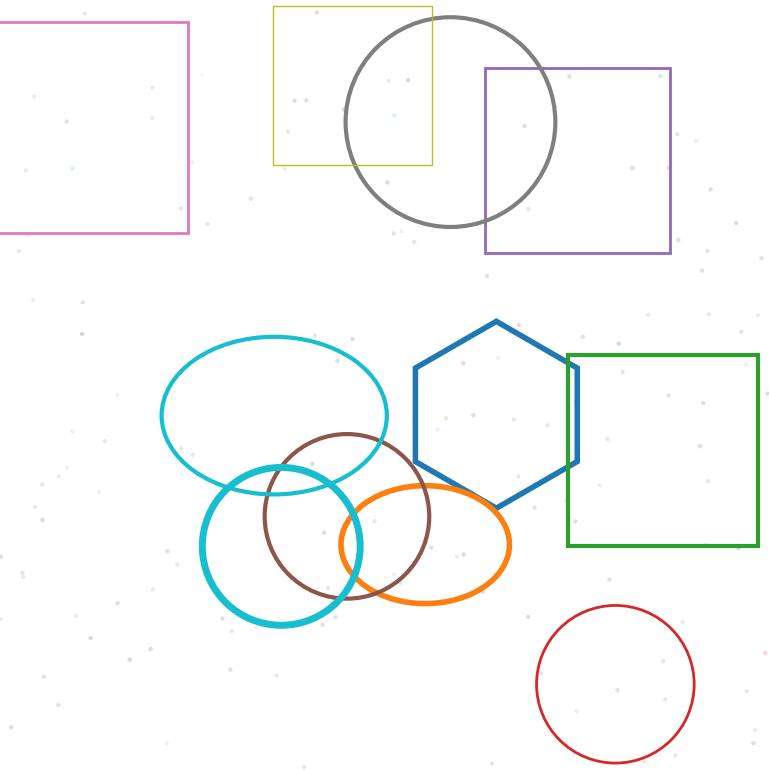[{"shape": "hexagon", "thickness": 2, "radius": 0.61, "center": [0.645, 0.461]}, {"shape": "oval", "thickness": 2, "radius": 0.55, "center": [0.552, 0.293]}, {"shape": "square", "thickness": 1.5, "radius": 0.62, "center": [0.861, 0.415]}, {"shape": "circle", "thickness": 1, "radius": 0.51, "center": [0.799, 0.111]}, {"shape": "square", "thickness": 1, "radius": 0.6, "center": [0.75, 0.791]}, {"shape": "circle", "thickness": 1.5, "radius": 0.53, "center": [0.451, 0.329]}, {"shape": "square", "thickness": 1, "radius": 0.69, "center": [0.107, 0.835]}, {"shape": "circle", "thickness": 1.5, "radius": 0.68, "center": [0.585, 0.841]}, {"shape": "square", "thickness": 0.5, "radius": 0.52, "center": [0.458, 0.889]}, {"shape": "oval", "thickness": 1.5, "radius": 0.73, "center": [0.356, 0.46]}, {"shape": "circle", "thickness": 2.5, "radius": 0.51, "center": [0.365, 0.29]}]